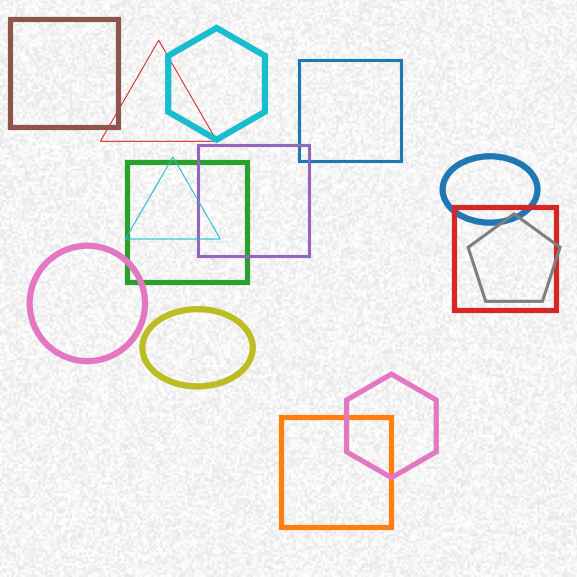[{"shape": "square", "thickness": 1.5, "radius": 0.44, "center": [0.606, 0.808]}, {"shape": "oval", "thickness": 3, "radius": 0.41, "center": [0.849, 0.671]}, {"shape": "square", "thickness": 2.5, "radius": 0.48, "center": [0.582, 0.182]}, {"shape": "square", "thickness": 2.5, "radius": 0.52, "center": [0.324, 0.615]}, {"shape": "triangle", "thickness": 0.5, "radius": 0.58, "center": [0.275, 0.813]}, {"shape": "square", "thickness": 2.5, "radius": 0.44, "center": [0.874, 0.551]}, {"shape": "square", "thickness": 1.5, "radius": 0.48, "center": [0.439, 0.652]}, {"shape": "square", "thickness": 2.5, "radius": 0.47, "center": [0.111, 0.873]}, {"shape": "circle", "thickness": 3, "radius": 0.5, "center": [0.151, 0.474]}, {"shape": "hexagon", "thickness": 2.5, "radius": 0.45, "center": [0.678, 0.262]}, {"shape": "pentagon", "thickness": 1.5, "radius": 0.42, "center": [0.89, 0.545]}, {"shape": "oval", "thickness": 3, "radius": 0.48, "center": [0.342, 0.397]}, {"shape": "triangle", "thickness": 0.5, "radius": 0.47, "center": [0.299, 0.633]}, {"shape": "hexagon", "thickness": 3, "radius": 0.48, "center": [0.375, 0.854]}]